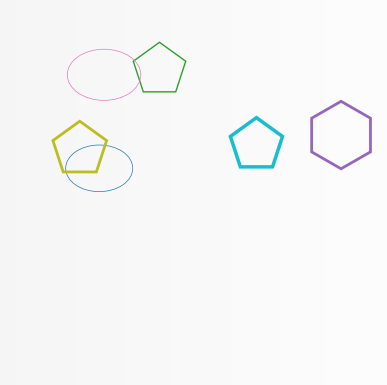[{"shape": "oval", "thickness": 0.5, "radius": 0.43, "center": [0.256, 0.563]}, {"shape": "pentagon", "thickness": 1, "radius": 0.36, "center": [0.412, 0.819]}, {"shape": "hexagon", "thickness": 2, "radius": 0.44, "center": [0.88, 0.649]}, {"shape": "oval", "thickness": 0.5, "radius": 0.47, "center": [0.269, 0.806]}, {"shape": "pentagon", "thickness": 2, "radius": 0.36, "center": [0.206, 0.612]}, {"shape": "pentagon", "thickness": 2.5, "radius": 0.35, "center": [0.662, 0.624]}]